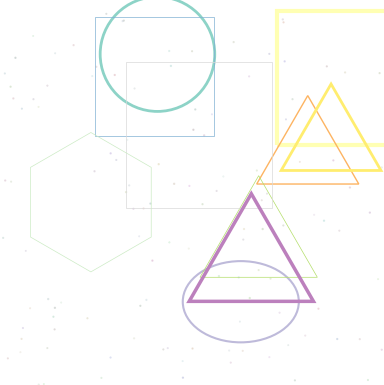[{"shape": "circle", "thickness": 2, "radius": 0.74, "center": [0.409, 0.859]}, {"shape": "square", "thickness": 3, "radius": 0.87, "center": [0.894, 0.797]}, {"shape": "oval", "thickness": 1.5, "radius": 0.75, "center": [0.625, 0.216]}, {"shape": "square", "thickness": 0.5, "radius": 0.77, "center": [0.401, 0.802]}, {"shape": "triangle", "thickness": 1, "radius": 0.77, "center": [0.799, 0.599]}, {"shape": "triangle", "thickness": 0.5, "radius": 0.88, "center": [0.672, 0.368]}, {"shape": "square", "thickness": 0.5, "radius": 0.95, "center": [0.516, 0.649]}, {"shape": "triangle", "thickness": 2.5, "radius": 0.93, "center": [0.653, 0.31]}, {"shape": "hexagon", "thickness": 0.5, "radius": 0.91, "center": [0.236, 0.475]}, {"shape": "triangle", "thickness": 2, "radius": 0.75, "center": [0.86, 0.632]}]